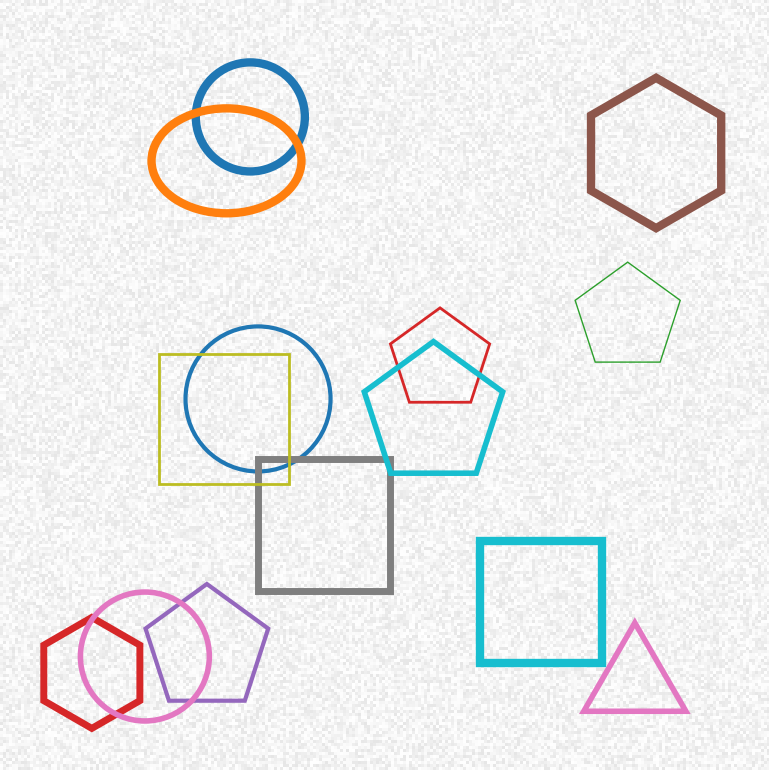[{"shape": "circle", "thickness": 1.5, "radius": 0.47, "center": [0.335, 0.482]}, {"shape": "circle", "thickness": 3, "radius": 0.35, "center": [0.325, 0.848]}, {"shape": "oval", "thickness": 3, "radius": 0.49, "center": [0.294, 0.791]}, {"shape": "pentagon", "thickness": 0.5, "radius": 0.36, "center": [0.815, 0.588]}, {"shape": "pentagon", "thickness": 1, "radius": 0.34, "center": [0.571, 0.532]}, {"shape": "hexagon", "thickness": 2.5, "radius": 0.36, "center": [0.119, 0.126]}, {"shape": "pentagon", "thickness": 1.5, "radius": 0.42, "center": [0.269, 0.158]}, {"shape": "hexagon", "thickness": 3, "radius": 0.49, "center": [0.852, 0.801]}, {"shape": "circle", "thickness": 2, "radius": 0.42, "center": [0.188, 0.147]}, {"shape": "triangle", "thickness": 2, "radius": 0.38, "center": [0.824, 0.115]}, {"shape": "square", "thickness": 2.5, "radius": 0.43, "center": [0.42, 0.319]}, {"shape": "square", "thickness": 1, "radius": 0.42, "center": [0.291, 0.456]}, {"shape": "pentagon", "thickness": 2, "radius": 0.47, "center": [0.563, 0.462]}, {"shape": "square", "thickness": 3, "radius": 0.4, "center": [0.702, 0.218]}]